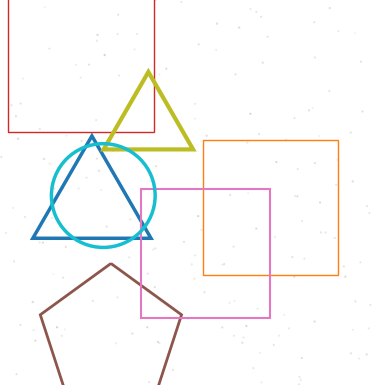[{"shape": "triangle", "thickness": 2.5, "radius": 0.89, "center": [0.239, 0.47]}, {"shape": "square", "thickness": 1, "radius": 0.88, "center": [0.702, 0.461]}, {"shape": "square", "thickness": 1, "radius": 0.95, "center": [0.212, 0.847]}, {"shape": "pentagon", "thickness": 2, "radius": 0.96, "center": [0.288, 0.123]}, {"shape": "square", "thickness": 1.5, "radius": 0.84, "center": [0.534, 0.341]}, {"shape": "triangle", "thickness": 3, "radius": 0.67, "center": [0.385, 0.679]}, {"shape": "circle", "thickness": 2.5, "radius": 0.67, "center": [0.268, 0.492]}]